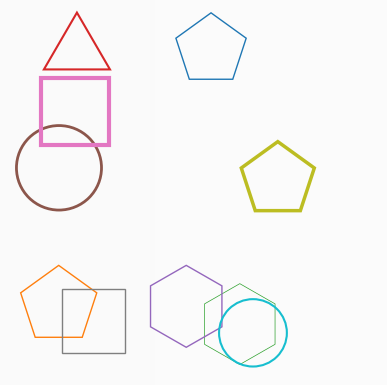[{"shape": "pentagon", "thickness": 1, "radius": 0.48, "center": [0.545, 0.871]}, {"shape": "pentagon", "thickness": 1, "radius": 0.52, "center": [0.152, 0.207]}, {"shape": "hexagon", "thickness": 0.5, "radius": 0.53, "center": [0.619, 0.158]}, {"shape": "triangle", "thickness": 1.5, "radius": 0.49, "center": [0.199, 0.869]}, {"shape": "hexagon", "thickness": 1, "radius": 0.53, "center": [0.481, 0.204]}, {"shape": "circle", "thickness": 2, "radius": 0.55, "center": [0.152, 0.564]}, {"shape": "square", "thickness": 3, "radius": 0.44, "center": [0.194, 0.71]}, {"shape": "square", "thickness": 1, "radius": 0.41, "center": [0.241, 0.166]}, {"shape": "pentagon", "thickness": 2.5, "radius": 0.5, "center": [0.717, 0.533]}, {"shape": "circle", "thickness": 1.5, "radius": 0.44, "center": [0.653, 0.135]}]